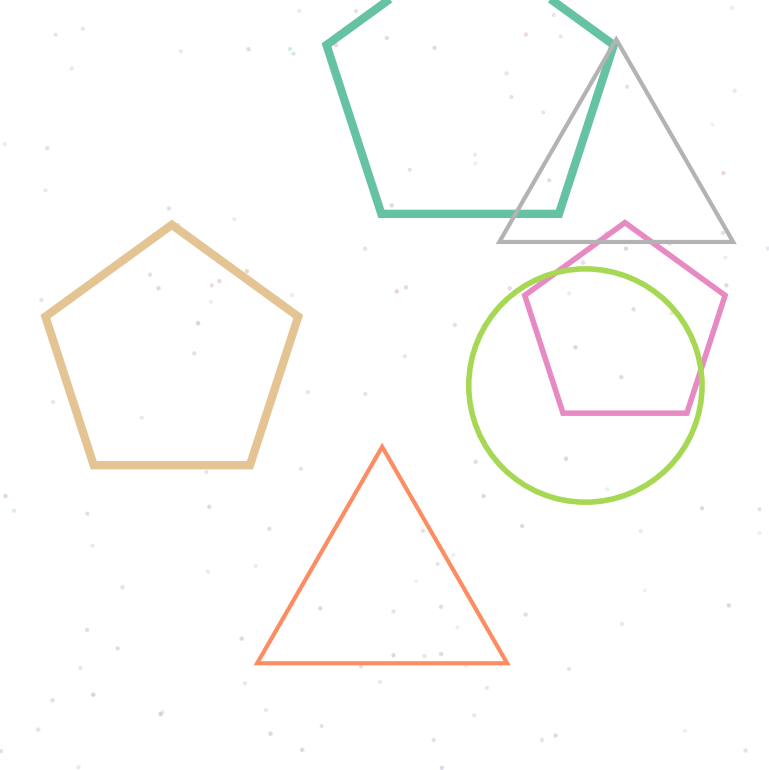[{"shape": "pentagon", "thickness": 3, "radius": 0.98, "center": [0.611, 0.881]}, {"shape": "triangle", "thickness": 1.5, "radius": 0.94, "center": [0.496, 0.232]}, {"shape": "pentagon", "thickness": 2, "radius": 0.68, "center": [0.812, 0.574]}, {"shape": "circle", "thickness": 2, "radius": 0.76, "center": [0.76, 0.499]}, {"shape": "pentagon", "thickness": 3, "radius": 0.86, "center": [0.223, 0.535]}, {"shape": "triangle", "thickness": 1.5, "radius": 0.88, "center": [0.8, 0.773]}]